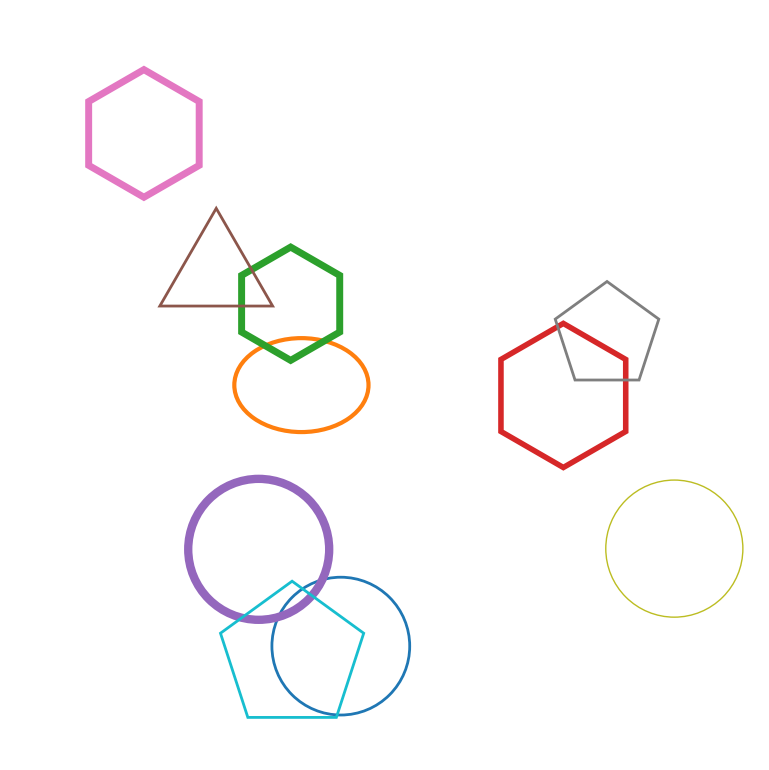[{"shape": "circle", "thickness": 1, "radius": 0.45, "center": [0.443, 0.161]}, {"shape": "oval", "thickness": 1.5, "radius": 0.44, "center": [0.391, 0.5]}, {"shape": "hexagon", "thickness": 2.5, "radius": 0.37, "center": [0.377, 0.606]}, {"shape": "hexagon", "thickness": 2, "radius": 0.47, "center": [0.732, 0.486]}, {"shape": "circle", "thickness": 3, "radius": 0.46, "center": [0.336, 0.287]}, {"shape": "triangle", "thickness": 1, "radius": 0.42, "center": [0.281, 0.645]}, {"shape": "hexagon", "thickness": 2.5, "radius": 0.41, "center": [0.187, 0.827]}, {"shape": "pentagon", "thickness": 1, "radius": 0.35, "center": [0.788, 0.564]}, {"shape": "circle", "thickness": 0.5, "radius": 0.45, "center": [0.876, 0.288]}, {"shape": "pentagon", "thickness": 1, "radius": 0.49, "center": [0.379, 0.147]}]